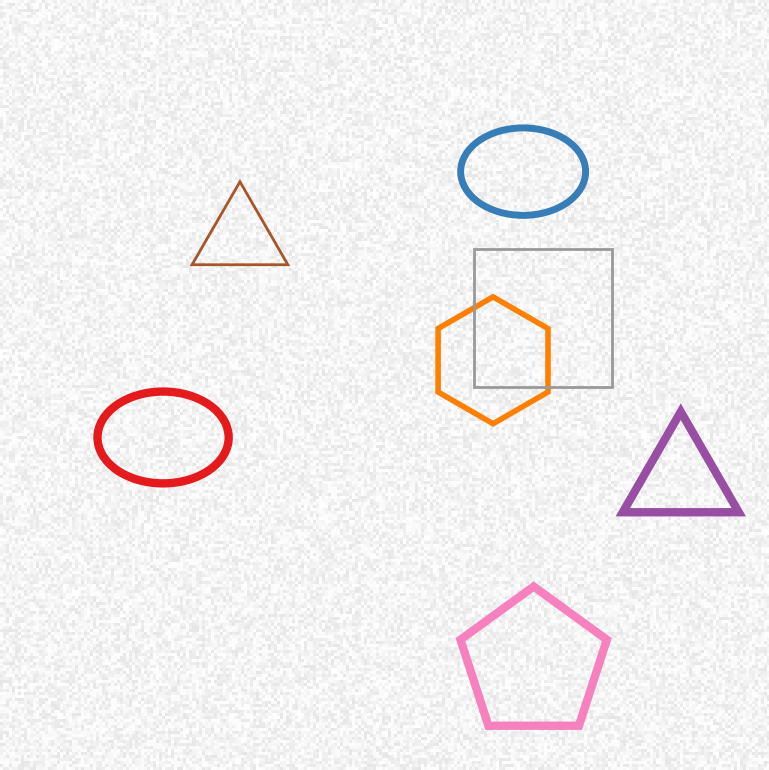[{"shape": "oval", "thickness": 3, "radius": 0.43, "center": [0.212, 0.432]}, {"shape": "oval", "thickness": 2.5, "radius": 0.41, "center": [0.679, 0.777]}, {"shape": "triangle", "thickness": 3, "radius": 0.43, "center": [0.884, 0.378]}, {"shape": "hexagon", "thickness": 2, "radius": 0.41, "center": [0.64, 0.532]}, {"shape": "triangle", "thickness": 1, "radius": 0.36, "center": [0.312, 0.692]}, {"shape": "pentagon", "thickness": 3, "radius": 0.5, "center": [0.693, 0.138]}, {"shape": "square", "thickness": 1, "radius": 0.45, "center": [0.705, 0.587]}]